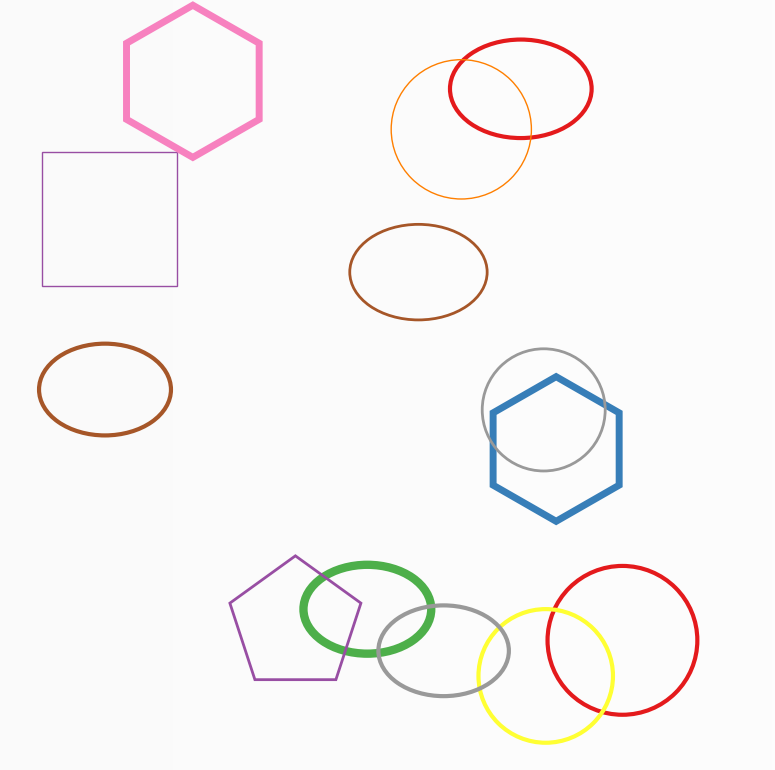[{"shape": "circle", "thickness": 1.5, "radius": 0.48, "center": [0.803, 0.168]}, {"shape": "oval", "thickness": 1.5, "radius": 0.46, "center": [0.672, 0.885]}, {"shape": "hexagon", "thickness": 2.5, "radius": 0.47, "center": [0.718, 0.417]}, {"shape": "oval", "thickness": 3, "radius": 0.41, "center": [0.474, 0.209]}, {"shape": "pentagon", "thickness": 1, "radius": 0.44, "center": [0.381, 0.189]}, {"shape": "square", "thickness": 0.5, "radius": 0.44, "center": [0.141, 0.716]}, {"shape": "circle", "thickness": 0.5, "radius": 0.45, "center": [0.595, 0.832]}, {"shape": "circle", "thickness": 1.5, "radius": 0.43, "center": [0.704, 0.122]}, {"shape": "oval", "thickness": 1.5, "radius": 0.43, "center": [0.135, 0.494]}, {"shape": "oval", "thickness": 1, "radius": 0.44, "center": [0.54, 0.647]}, {"shape": "hexagon", "thickness": 2.5, "radius": 0.49, "center": [0.249, 0.894]}, {"shape": "oval", "thickness": 1.5, "radius": 0.42, "center": [0.572, 0.155]}, {"shape": "circle", "thickness": 1, "radius": 0.4, "center": [0.702, 0.468]}]